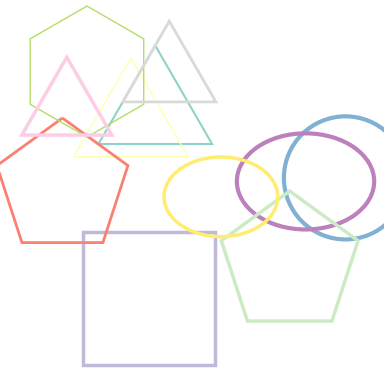[{"shape": "triangle", "thickness": 1.5, "radius": 0.85, "center": [0.403, 0.711]}, {"shape": "triangle", "thickness": 1, "radius": 0.86, "center": [0.34, 0.679]}, {"shape": "square", "thickness": 2.5, "radius": 0.86, "center": [0.387, 0.224]}, {"shape": "pentagon", "thickness": 2, "radius": 0.89, "center": [0.162, 0.515]}, {"shape": "circle", "thickness": 3, "radius": 0.8, "center": [0.897, 0.538]}, {"shape": "hexagon", "thickness": 1, "radius": 0.85, "center": [0.226, 0.814]}, {"shape": "triangle", "thickness": 2.5, "radius": 0.67, "center": [0.173, 0.717]}, {"shape": "triangle", "thickness": 2, "radius": 0.7, "center": [0.44, 0.805]}, {"shape": "oval", "thickness": 3, "radius": 0.89, "center": [0.794, 0.529]}, {"shape": "pentagon", "thickness": 2.5, "radius": 0.93, "center": [0.752, 0.317]}, {"shape": "oval", "thickness": 2.5, "radius": 0.74, "center": [0.574, 0.489]}]